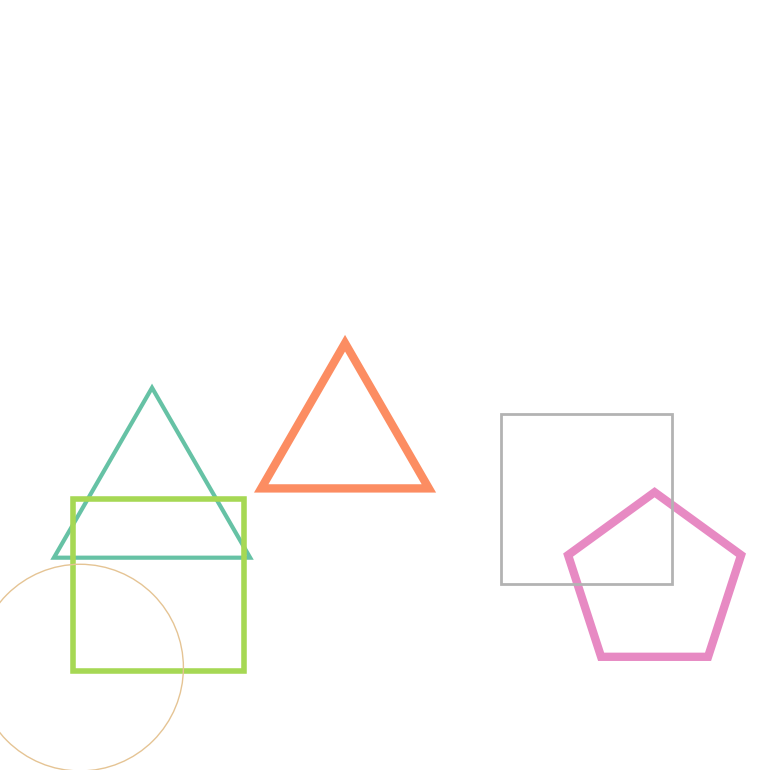[{"shape": "triangle", "thickness": 1.5, "radius": 0.74, "center": [0.197, 0.349]}, {"shape": "triangle", "thickness": 3, "radius": 0.63, "center": [0.448, 0.429]}, {"shape": "pentagon", "thickness": 3, "radius": 0.59, "center": [0.85, 0.243]}, {"shape": "square", "thickness": 2, "radius": 0.56, "center": [0.206, 0.24]}, {"shape": "circle", "thickness": 0.5, "radius": 0.67, "center": [0.104, 0.133]}, {"shape": "square", "thickness": 1, "radius": 0.55, "center": [0.762, 0.352]}]